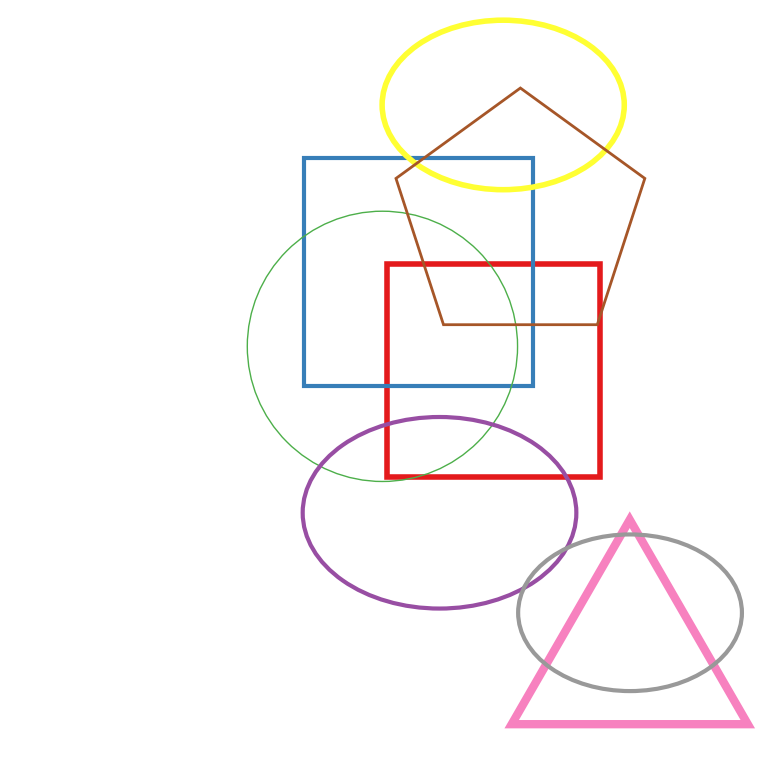[{"shape": "square", "thickness": 2, "radius": 0.69, "center": [0.641, 0.519]}, {"shape": "square", "thickness": 1.5, "radius": 0.74, "center": [0.543, 0.647]}, {"shape": "circle", "thickness": 0.5, "radius": 0.88, "center": [0.497, 0.55]}, {"shape": "oval", "thickness": 1.5, "radius": 0.89, "center": [0.571, 0.334]}, {"shape": "oval", "thickness": 2, "radius": 0.79, "center": [0.653, 0.864]}, {"shape": "pentagon", "thickness": 1, "radius": 0.85, "center": [0.676, 0.716]}, {"shape": "triangle", "thickness": 3, "radius": 0.89, "center": [0.818, 0.148]}, {"shape": "oval", "thickness": 1.5, "radius": 0.73, "center": [0.818, 0.204]}]